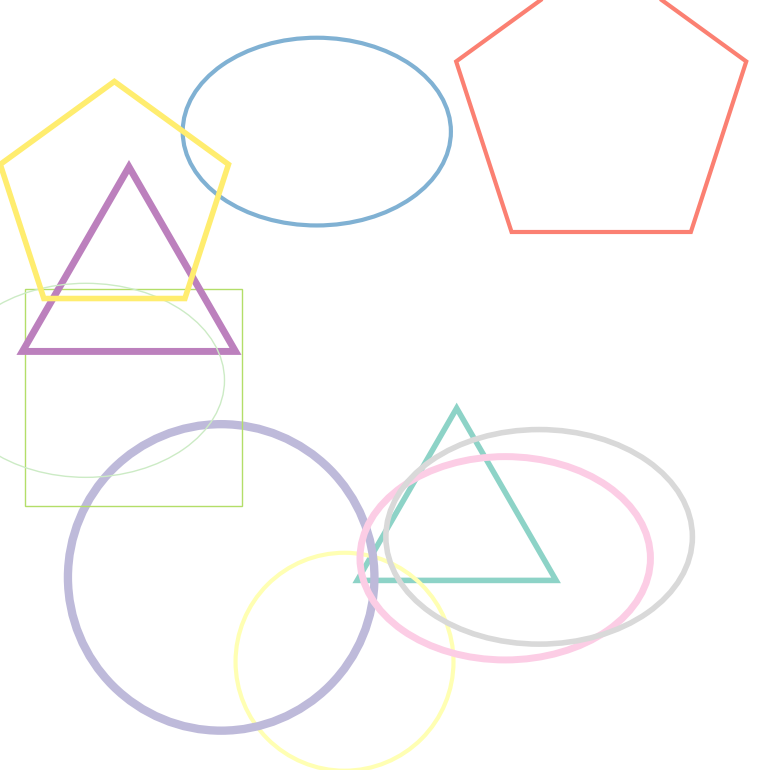[{"shape": "triangle", "thickness": 2, "radius": 0.75, "center": [0.593, 0.321]}, {"shape": "circle", "thickness": 1.5, "radius": 0.71, "center": [0.447, 0.141]}, {"shape": "circle", "thickness": 3, "radius": 1.0, "center": [0.287, 0.25]}, {"shape": "pentagon", "thickness": 1.5, "radius": 0.99, "center": [0.781, 0.859]}, {"shape": "oval", "thickness": 1.5, "radius": 0.87, "center": [0.411, 0.829]}, {"shape": "square", "thickness": 0.5, "radius": 0.71, "center": [0.173, 0.484]}, {"shape": "oval", "thickness": 2.5, "radius": 0.94, "center": [0.656, 0.275]}, {"shape": "oval", "thickness": 2, "radius": 1.0, "center": [0.7, 0.303]}, {"shape": "triangle", "thickness": 2.5, "radius": 0.8, "center": [0.168, 0.623]}, {"shape": "oval", "thickness": 0.5, "radius": 0.9, "center": [0.112, 0.506]}, {"shape": "pentagon", "thickness": 2, "radius": 0.78, "center": [0.149, 0.738]}]